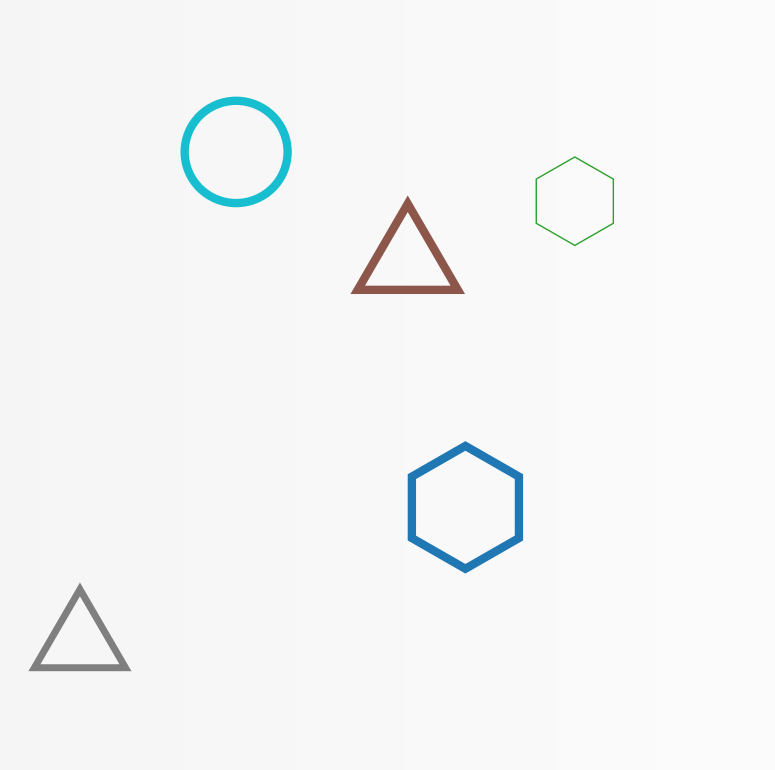[{"shape": "hexagon", "thickness": 3, "radius": 0.4, "center": [0.601, 0.341]}, {"shape": "hexagon", "thickness": 0.5, "radius": 0.29, "center": [0.742, 0.739]}, {"shape": "triangle", "thickness": 3, "radius": 0.37, "center": [0.526, 0.661]}, {"shape": "triangle", "thickness": 2.5, "radius": 0.34, "center": [0.103, 0.167]}, {"shape": "circle", "thickness": 3, "radius": 0.33, "center": [0.305, 0.803]}]